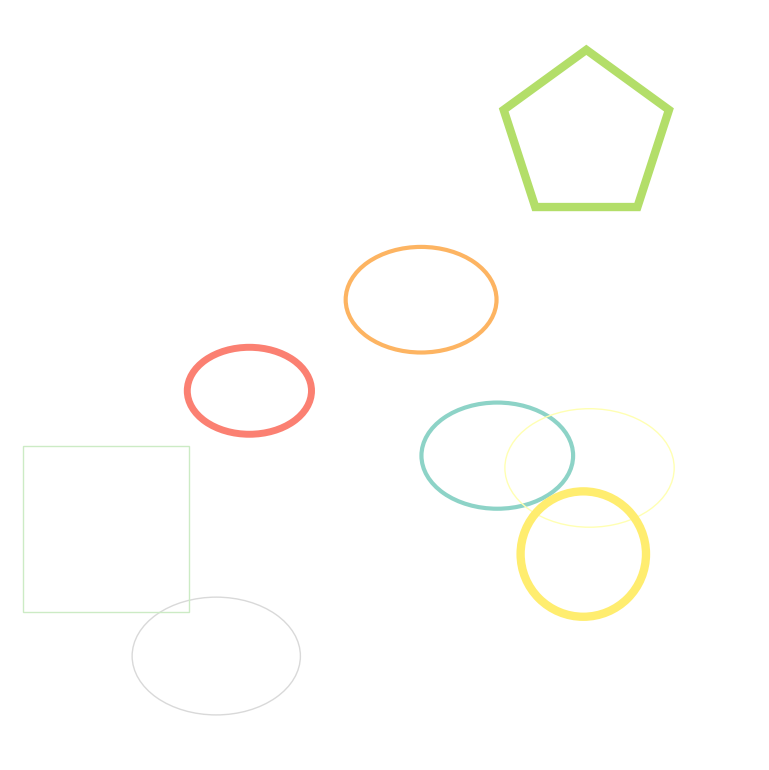[{"shape": "oval", "thickness": 1.5, "radius": 0.49, "center": [0.646, 0.408]}, {"shape": "oval", "thickness": 0.5, "radius": 0.55, "center": [0.766, 0.392]}, {"shape": "oval", "thickness": 2.5, "radius": 0.4, "center": [0.324, 0.492]}, {"shape": "oval", "thickness": 1.5, "radius": 0.49, "center": [0.547, 0.611]}, {"shape": "pentagon", "thickness": 3, "radius": 0.56, "center": [0.761, 0.822]}, {"shape": "oval", "thickness": 0.5, "radius": 0.55, "center": [0.281, 0.148]}, {"shape": "square", "thickness": 0.5, "radius": 0.54, "center": [0.138, 0.313]}, {"shape": "circle", "thickness": 3, "radius": 0.41, "center": [0.758, 0.28]}]